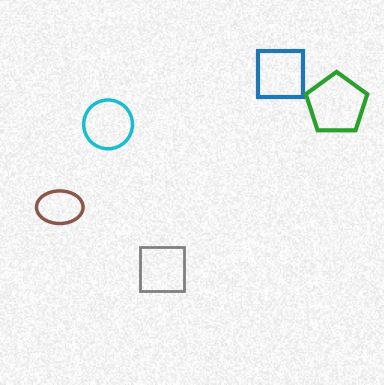[{"shape": "square", "thickness": 3, "radius": 0.29, "center": [0.729, 0.808]}, {"shape": "pentagon", "thickness": 3, "radius": 0.42, "center": [0.874, 0.729]}, {"shape": "oval", "thickness": 2.5, "radius": 0.3, "center": [0.155, 0.462]}, {"shape": "square", "thickness": 2, "radius": 0.29, "center": [0.42, 0.301]}, {"shape": "circle", "thickness": 2.5, "radius": 0.32, "center": [0.281, 0.677]}]